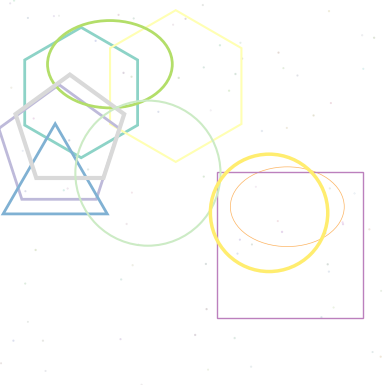[{"shape": "hexagon", "thickness": 2, "radius": 0.85, "center": [0.211, 0.76]}, {"shape": "hexagon", "thickness": 1.5, "radius": 0.99, "center": [0.456, 0.776]}, {"shape": "pentagon", "thickness": 2, "radius": 0.82, "center": [0.153, 0.616]}, {"shape": "triangle", "thickness": 2, "radius": 0.78, "center": [0.143, 0.522]}, {"shape": "oval", "thickness": 0.5, "radius": 0.74, "center": [0.746, 0.463]}, {"shape": "oval", "thickness": 2, "radius": 0.81, "center": [0.285, 0.833]}, {"shape": "pentagon", "thickness": 3, "radius": 0.74, "center": [0.181, 0.658]}, {"shape": "square", "thickness": 1, "radius": 0.95, "center": [0.753, 0.364]}, {"shape": "circle", "thickness": 1.5, "radius": 0.94, "center": [0.384, 0.55]}, {"shape": "circle", "thickness": 2.5, "radius": 0.76, "center": [0.699, 0.447]}]